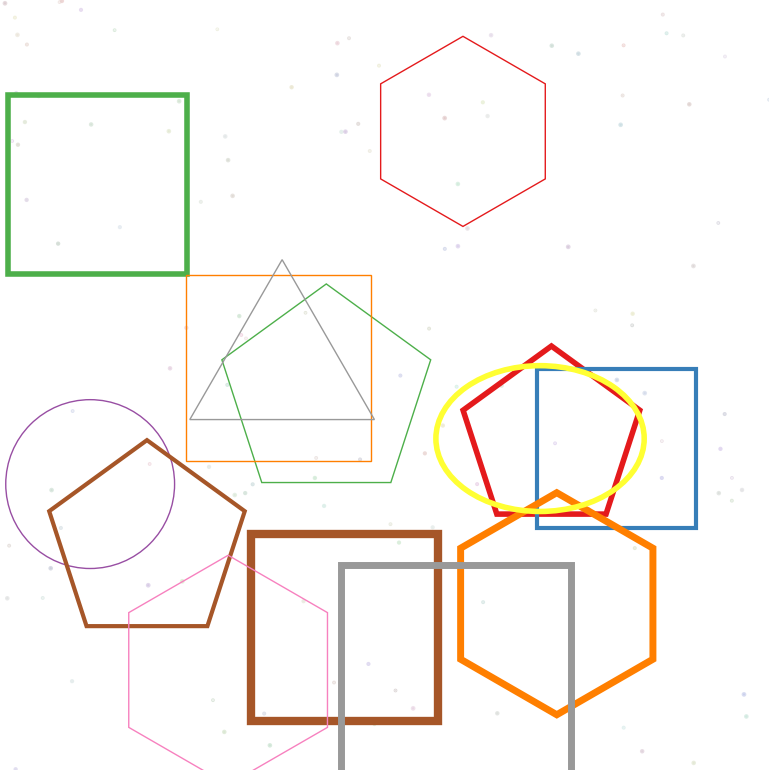[{"shape": "hexagon", "thickness": 0.5, "radius": 0.62, "center": [0.601, 0.829]}, {"shape": "pentagon", "thickness": 2, "radius": 0.6, "center": [0.716, 0.43]}, {"shape": "square", "thickness": 1.5, "radius": 0.52, "center": [0.8, 0.417]}, {"shape": "square", "thickness": 2, "radius": 0.58, "center": [0.127, 0.76]}, {"shape": "pentagon", "thickness": 0.5, "radius": 0.71, "center": [0.424, 0.489]}, {"shape": "circle", "thickness": 0.5, "radius": 0.55, "center": [0.117, 0.371]}, {"shape": "square", "thickness": 0.5, "radius": 0.6, "center": [0.362, 0.522]}, {"shape": "hexagon", "thickness": 2.5, "radius": 0.72, "center": [0.723, 0.216]}, {"shape": "oval", "thickness": 2, "radius": 0.68, "center": [0.701, 0.43]}, {"shape": "square", "thickness": 3, "radius": 0.61, "center": [0.448, 0.185]}, {"shape": "pentagon", "thickness": 1.5, "radius": 0.67, "center": [0.191, 0.295]}, {"shape": "hexagon", "thickness": 0.5, "radius": 0.75, "center": [0.296, 0.13]}, {"shape": "square", "thickness": 2.5, "radius": 0.74, "center": [0.592, 0.117]}, {"shape": "triangle", "thickness": 0.5, "radius": 0.69, "center": [0.366, 0.524]}]